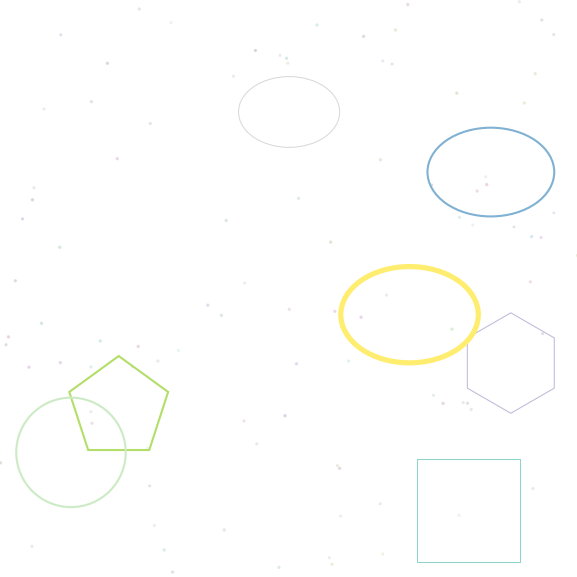[{"shape": "square", "thickness": 0.5, "radius": 0.45, "center": [0.811, 0.115]}, {"shape": "hexagon", "thickness": 0.5, "radius": 0.43, "center": [0.885, 0.37]}, {"shape": "oval", "thickness": 1, "radius": 0.55, "center": [0.85, 0.701]}, {"shape": "pentagon", "thickness": 1, "radius": 0.45, "center": [0.206, 0.293]}, {"shape": "oval", "thickness": 0.5, "radius": 0.44, "center": [0.501, 0.805]}, {"shape": "circle", "thickness": 1, "radius": 0.47, "center": [0.123, 0.216]}, {"shape": "oval", "thickness": 2.5, "radius": 0.6, "center": [0.709, 0.454]}]